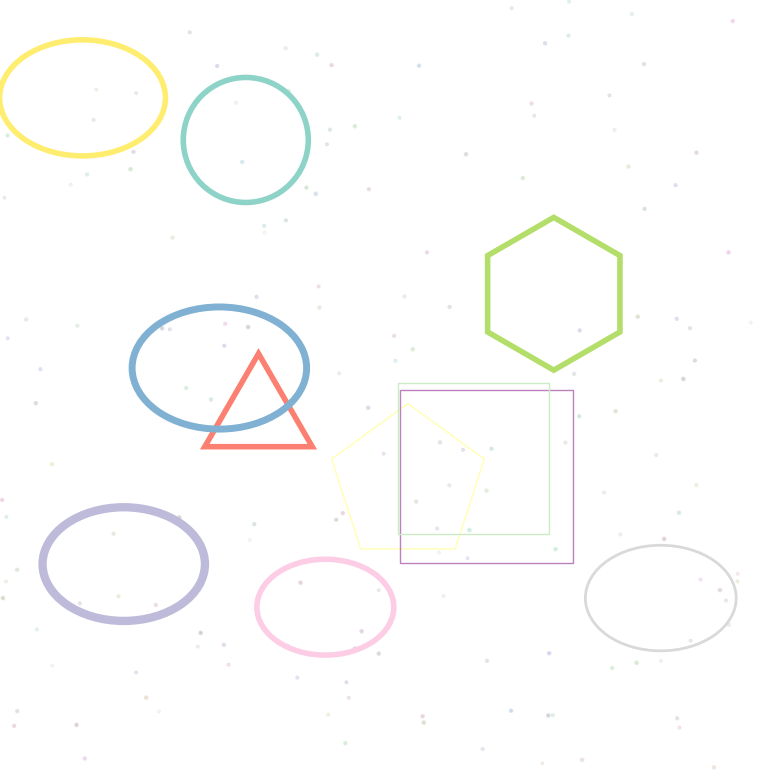[{"shape": "circle", "thickness": 2, "radius": 0.41, "center": [0.319, 0.818]}, {"shape": "pentagon", "thickness": 0.5, "radius": 0.52, "center": [0.53, 0.372]}, {"shape": "oval", "thickness": 3, "radius": 0.53, "center": [0.161, 0.267]}, {"shape": "triangle", "thickness": 2, "radius": 0.4, "center": [0.336, 0.46]}, {"shape": "oval", "thickness": 2.5, "radius": 0.57, "center": [0.285, 0.522]}, {"shape": "hexagon", "thickness": 2, "radius": 0.5, "center": [0.719, 0.618]}, {"shape": "oval", "thickness": 2, "radius": 0.44, "center": [0.423, 0.211]}, {"shape": "oval", "thickness": 1, "radius": 0.49, "center": [0.858, 0.223]}, {"shape": "square", "thickness": 0.5, "radius": 0.56, "center": [0.632, 0.381]}, {"shape": "square", "thickness": 0.5, "radius": 0.49, "center": [0.615, 0.404]}, {"shape": "oval", "thickness": 2, "radius": 0.54, "center": [0.107, 0.873]}]